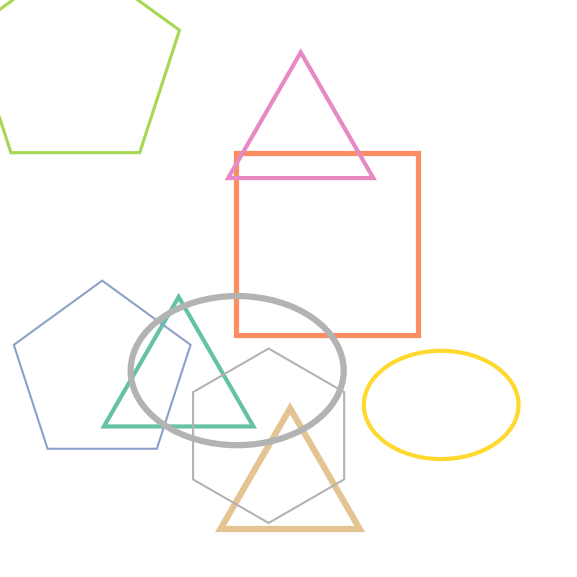[{"shape": "triangle", "thickness": 2, "radius": 0.75, "center": [0.309, 0.335]}, {"shape": "square", "thickness": 2.5, "radius": 0.79, "center": [0.567, 0.577]}, {"shape": "pentagon", "thickness": 1, "radius": 0.8, "center": [0.177, 0.352]}, {"shape": "triangle", "thickness": 2, "radius": 0.73, "center": [0.521, 0.763]}, {"shape": "pentagon", "thickness": 1.5, "radius": 0.95, "center": [0.13, 0.888]}, {"shape": "oval", "thickness": 2, "radius": 0.67, "center": [0.764, 0.298]}, {"shape": "triangle", "thickness": 3, "radius": 0.7, "center": [0.502, 0.153]}, {"shape": "oval", "thickness": 3, "radius": 0.92, "center": [0.411, 0.357]}, {"shape": "hexagon", "thickness": 1, "radius": 0.76, "center": [0.465, 0.245]}]